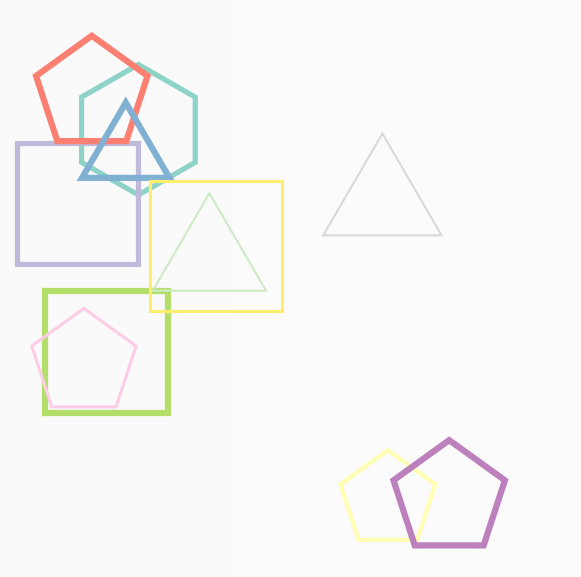[{"shape": "hexagon", "thickness": 2.5, "radius": 0.56, "center": [0.238, 0.774]}, {"shape": "pentagon", "thickness": 2, "radius": 0.43, "center": [0.667, 0.134]}, {"shape": "square", "thickness": 2.5, "radius": 0.52, "center": [0.134, 0.647]}, {"shape": "pentagon", "thickness": 3, "radius": 0.5, "center": [0.158, 0.836]}, {"shape": "triangle", "thickness": 3, "radius": 0.43, "center": [0.216, 0.734]}, {"shape": "square", "thickness": 3, "radius": 0.53, "center": [0.184, 0.39]}, {"shape": "pentagon", "thickness": 1.5, "radius": 0.47, "center": [0.144, 0.371]}, {"shape": "triangle", "thickness": 1, "radius": 0.59, "center": [0.658, 0.65]}, {"shape": "pentagon", "thickness": 3, "radius": 0.5, "center": [0.773, 0.136]}, {"shape": "triangle", "thickness": 1, "radius": 0.56, "center": [0.36, 0.552]}, {"shape": "square", "thickness": 1.5, "radius": 0.57, "center": [0.372, 0.573]}]